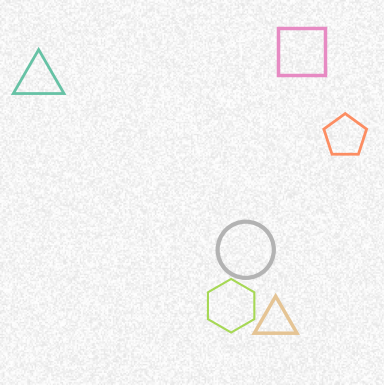[{"shape": "triangle", "thickness": 2, "radius": 0.38, "center": [0.1, 0.795]}, {"shape": "pentagon", "thickness": 2, "radius": 0.29, "center": [0.897, 0.647]}, {"shape": "square", "thickness": 2.5, "radius": 0.3, "center": [0.783, 0.866]}, {"shape": "hexagon", "thickness": 1.5, "radius": 0.35, "center": [0.6, 0.206]}, {"shape": "triangle", "thickness": 2.5, "radius": 0.32, "center": [0.716, 0.167]}, {"shape": "circle", "thickness": 3, "radius": 0.36, "center": [0.638, 0.351]}]